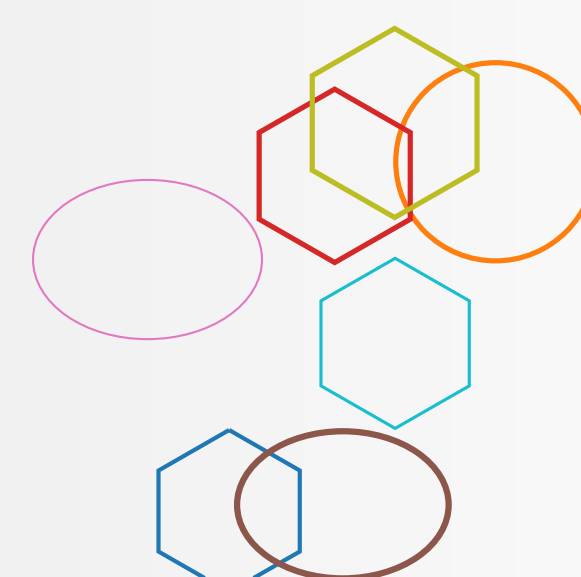[{"shape": "hexagon", "thickness": 2, "radius": 0.7, "center": [0.394, 0.114]}, {"shape": "circle", "thickness": 2.5, "radius": 0.86, "center": [0.852, 0.719]}, {"shape": "hexagon", "thickness": 2.5, "radius": 0.75, "center": [0.576, 0.695]}, {"shape": "oval", "thickness": 3, "radius": 0.91, "center": [0.59, 0.125]}, {"shape": "oval", "thickness": 1, "radius": 0.98, "center": [0.254, 0.55]}, {"shape": "hexagon", "thickness": 2.5, "radius": 0.82, "center": [0.679, 0.786]}, {"shape": "hexagon", "thickness": 1.5, "radius": 0.74, "center": [0.68, 0.405]}]